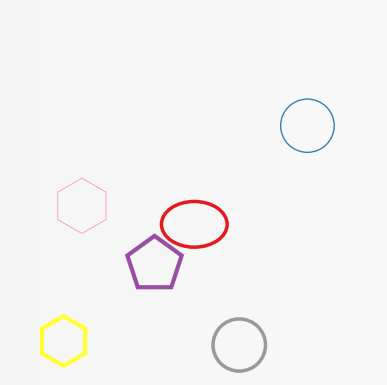[{"shape": "oval", "thickness": 2.5, "radius": 0.42, "center": [0.501, 0.417]}, {"shape": "circle", "thickness": 1, "radius": 0.35, "center": [0.793, 0.673]}, {"shape": "pentagon", "thickness": 3, "radius": 0.37, "center": [0.399, 0.314]}, {"shape": "hexagon", "thickness": 3, "radius": 0.32, "center": [0.164, 0.114]}, {"shape": "hexagon", "thickness": 0.5, "radius": 0.36, "center": [0.211, 0.465]}, {"shape": "circle", "thickness": 2.5, "radius": 0.34, "center": [0.617, 0.104]}]